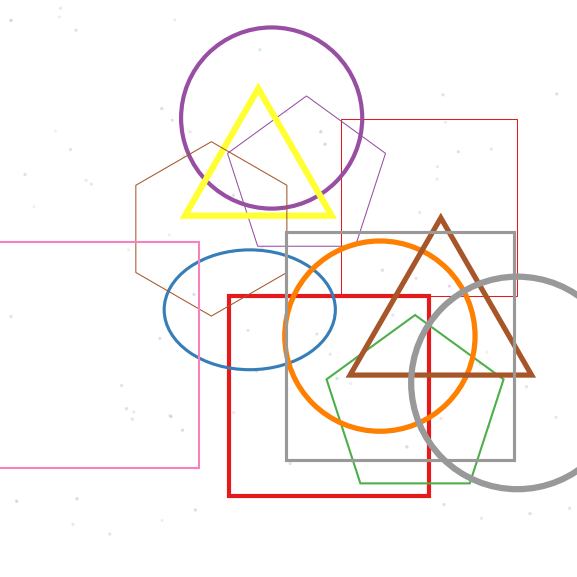[{"shape": "square", "thickness": 2, "radius": 0.87, "center": [0.571, 0.314]}, {"shape": "square", "thickness": 0.5, "radius": 0.77, "center": [0.743, 0.64]}, {"shape": "oval", "thickness": 1.5, "radius": 0.74, "center": [0.433, 0.463]}, {"shape": "pentagon", "thickness": 1, "radius": 0.81, "center": [0.719, 0.292]}, {"shape": "pentagon", "thickness": 0.5, "radius": 0.72, "center": [0.531, 0.689]}, {"shape": "circle", "thickness": 2, "radius": 0.78, "center": [0.47, 0.795]}, {"shape": "circle", "thickness": 2.5, "radius": 0.82, "center": [0.658, 0.417]}, {"shape": "triangle", "thickness": 3, "radius": 0.73, "center": [0.447, 0.699]}, {"shape": "hexagon", "thickness": 0.5, "radius": 0.75, "center": [0.366, 0.603]}, {"shape": "triangle", "thickness": 2.5, "radius": 0.91, "center": [0.763, 0.44]}, {"shape": "square", "thickness": 1, "radius": 0.98, "center": [0.148, 0.385]}, {"shape": "circle", "thickness": 3, "radius": 0.92, "center": [0.896, 0.336]}, {"shape": "square", "thickness": 1.5, "radius": 0.99, "center": [0.693, 0.4]}]